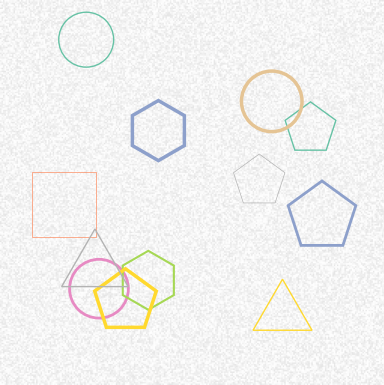[{"shape": "pentagon", "thickness": 1, "radius": 0.35, "center": [0.807, 0.666]}, {"shape": "circle", "thickness": 1, "radius": 0.36, "center": [0.224, 0.897]}, {"shape": "square", "thickness": 0.5, "radius": 0.42, "center": [0.166, 0.469]}, {"shape": "hexagon", "thickness": 2.5, "radius": 0.39, "center": [0.411, 0.661]}, {"shape": "pentagon", "thickness": 2, "radius": 0.46, "center": [0.836, 0.437]}, {"shape": "circle", "thickness": 2, "radius": 0.38, "center": [0.257, 0.25]}, {"shape": "hexagon", "thickness": 1.5, "radius": 0.38, "center": [0.385, 0.272]}, {"shape": "triangle", "thickness": 1, "radius": 0.44, "center": [0.734, 0.186]}, {"shape": "pentagon", "thickness": 2.5, "radius": 0.42, "center": [0.326, 0.218]}, {"shape": "circle", "thickness": 2.5, "radius": 0.39, "center": [0.706, 0.737]}, {"shape": "triangle", "thickness": 1, "radius": 0.5, "center": [0.247, 0.305]}, {"shape": "pentagon", "thickness": 0.5, "radius": 0.35, "center": [0.673, 0.53]}]